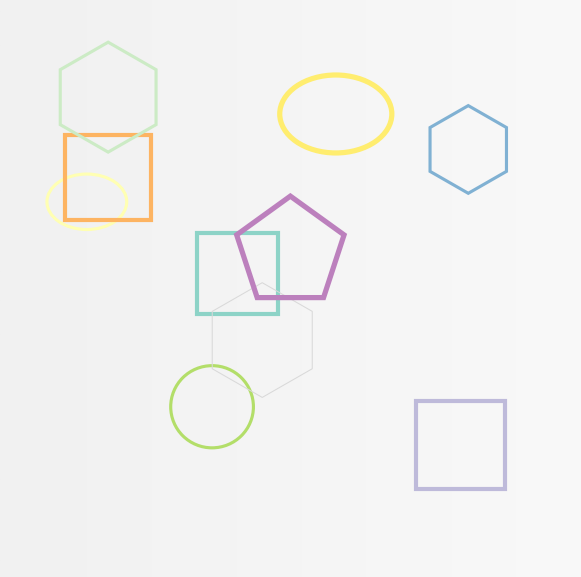[{"shape": "square", "thickness": 2, "radius": 0.35, "center": [0.409, 0.525]}, {"shape": "oval", "thickness": 1.5, "radius": 0.34, "center": [0.149, 0.65]}, {"shape": "square", "thickness": 2, "radius": 0.38, "center": [0.792, 0.228]}, {"shape": "hexagon", "thickness": 1.5, "radius": 0.38, "center": [0.806, 0.74]}, {"shape": "square", "thickness": 2, "radius": 0.37, "center": [0.186, 0.691]}, {"shape": "circle", "thickness": 1.5, "radius": 0.36, "center": [0.365, 0.295]}, {"shape": "hexagon", "thickness": 0.5, "radius": 0.5, "center": [0.451, 0.41]}, {"shape": "pentagon", "thickness": 2.5, "radius": 0.49, "center": [0.5, 0.562]}, {"shape": "hexagon", "thickness": 1.5, "radius": 0.48, "center": [0.186, 0.831]}, {"shape": "oval", "thickness": 2.5, "radius": 0.48, "center": [0.578, 0.802]}]